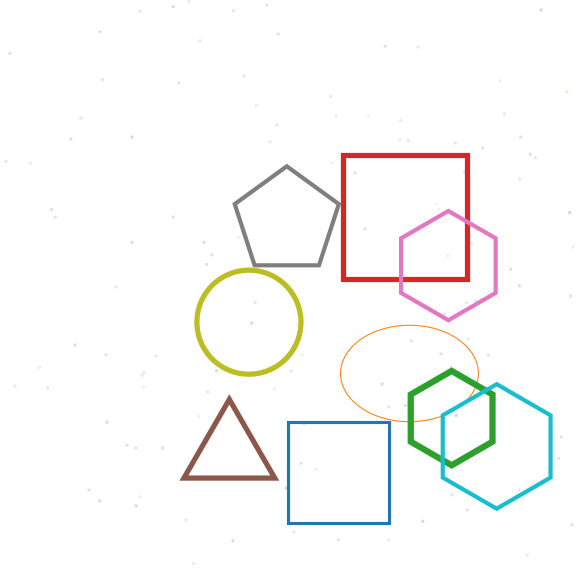[{"shape": "square", "thickness": 1.5, "radius": 0.44, "center": [0.586, 0.181]}, {"shape": "oval", "thickness": 0.5, "radius": 0.6, "center": [0.709, 0.352]}, {"shape": "hexagon", "thickness": 3, "radius": 0.41, "center": [0.782, 0.275]}, {"shape": "square", "thickness": 2.5, "radius": 0.54, "center": [0.701, 0.623]}, {"shape": "triangle", "thickness": 2.5, "radius": 0.45, "center": [0.397, 0.217]}, {"shape": "hexagon", "thickness": 2, "radius": 0.47, "center": [0.776, 0.539]}, {"shape": "pentagon", "thickness": 2, "radius": 0.47, "center": [0.497, 0.616]}, {"shape": "circle", "thickness": 2.5, "radius": 0.45, "center": [0.431, 0.441]}, {"shape": "hexagon", "thickness": 2, "radius": 0.54, "center": [0.86, 0.226]}]